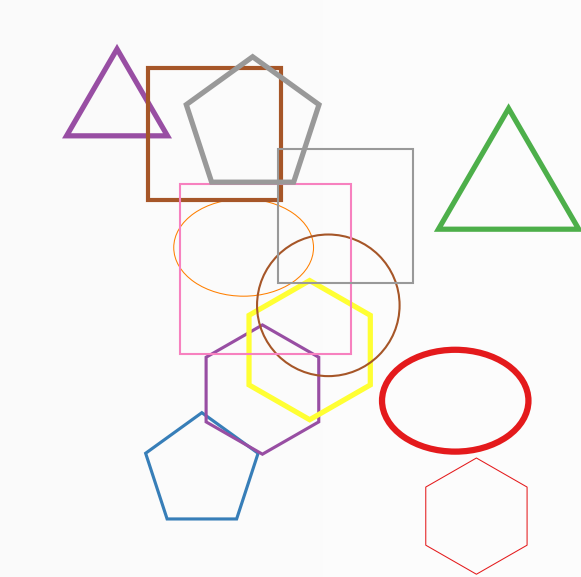[{"shape": "hexagon", "thickness": 0.5, "radius": 0.5, "center": [0.82, 0.105]}, {"shape": "oval", "thickness": 3, "radius": 0.63, "center": [0.783, 0.305]}, {"shape": "pentagon", "thickness": 1.5, "radius": 0.51, "center": [0.347, 0.183]}, {"shape": "triangle", "thickness": 2.5, "radius": 0.7, "center": [0.875, 0.672]}, {"shape": "hexagon", "thickness": 1.5, "radius": 0.56, "center": [0.451, 0.325]}, {"shape": "triangle", "thickness": 2.5, "radius": 0.5, "center": [0.201, 0.814]}, {"shape": "oval", "thickness": 0.5, "radius": 0.6, "center": [0.419, 0.57]}, {"shape": "hexagon", "thickness": 2.5, "radius": 0.6, "center": [0.533, 0.393]}, {"shape": "circle", "thickness": 1, "radius": 0.61, "center": [0.565, 0.47]}, {"shape": "square", "thickness": 2, "radius": 0.57, "center": [0.37, 0.767]}, {"shape": "square", "thickness": 1, "radius": 0.74, "center": [0.457, 0.534]}, {"shape": "pentagon", "thickness": 2.5, "radius": 0.6, "center": [0.435, 0.781]}, {"shape": "square", "thickness": 1, "radius": 0.58, "center": [0.595, 0.625]}]